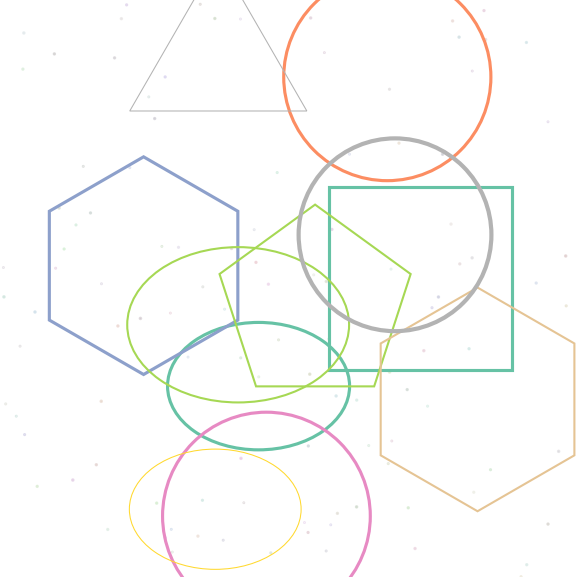[{"shape": "square", "thickness": 1.5, "radius": 0.79, "center": [0.727, 0.517]}, {"shape": "oval", "thickness": 1.5, "radius": 0.79, "center": [0.448, 0.33]}, {"shape": "circle", "thickness": 1.5, "radius": 0.9, "center": [0.671, 0.866]}, {"shape": "hexagon", "thickness": 1.5, "radius": 0.94, "center": [0.249, 0.539]}, {"shape": "circle", "thickness": 1.5, "radius": 0.9, "center": [0.461, 0.106]}, {"shape": "pentagon", "thickness": 1, "radius": 0.87, "center": [0.546, 0.471]}, {"shape": "oval", "thickness": 1, "radius": 0.96, "center": [0.412, 0.437]}, {"shape": "oval", "thickness": 0.5, "radius": 0.74, "center": [0.373, 0.117]}, {"shape": "hexagon", "thickness": 1, "radius": 0.97, "center": [0.827, 0.308]}, {"shape": "triangle", "thickness": 0.5, "radius": 0.89, "center": [0.378, 0.895]}, {"shape": "circle", "thickness": 2, "radius": 0.83, "center": [0.684, 0.593]}]